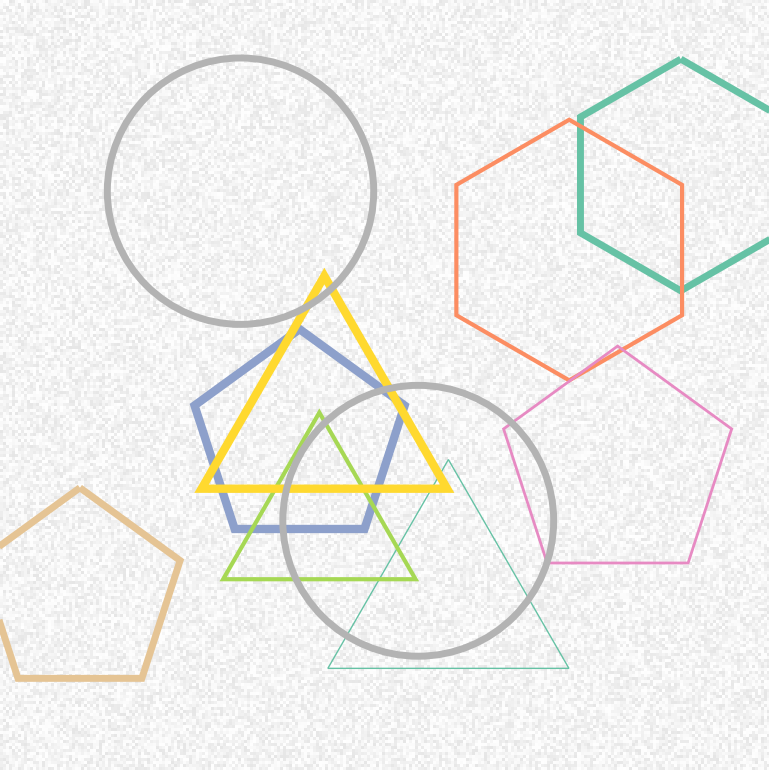[{"shape": "hexagon", "thickness": 2.5, "radius": 0.75, "center": [0.884, 0.773]}, {"shape": "triangle", "thickness": 0.5, "radius": 0.9, "center": [0.582, 0.222]}, {"shape": "hexagon", "thickness": 1.5, "radius": 0.85, "center": [0.739, 0.675]}, {"shape": "pentagon", "thickness": 3, "radius": 0.72, "center": [0.389, 0.429]}, {"shape": "pentagon", "thickness": 1, "radius": 0.78, "center": [0.802, 0.395]}, {"shape": "triangle", "thickness": 1.5, "radius": 0.72, "center": [0.415, 0.32]}, {"shape": "triangle", "thickness": 3, "radius": 0.92, "center": [0.421, 0.457]}, {"shape": "pentagon", "thickness": 2.5, "radius": 0.68, "center": [0.104, 0.23]}, {"shape": "circle", "thickness": 2.5, "radius": 0.88, "center": [0.543, 0.324]}, {"shape": "circle", "thickness": 2.5, "radius": 0.86, "center": [0.312, 0.752]}]